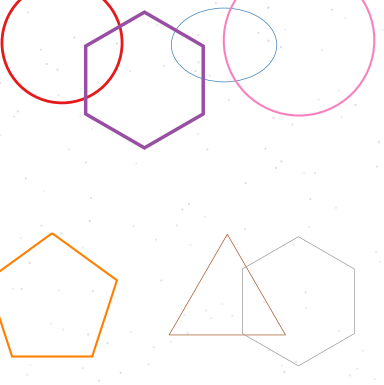[{"shape": "circle", "thickness": 2, "radius": 0.78, "center": [0.161, 0.889]}, {"shape": "oval", "thickness": 0.5, "radius": 0.68, "center": [0.582, 0.883]}, {"shape": "hexagon", "thickness": 2.5, "radius": 0.88, "center": [0.375, 0.792]}, {"shape": "pentagon", "thickness": 1.5, "radius": 0.89, "center": [0.135, 0.217]}, {"shape": "triangle", "thickness": 0.5, "radius": 0.87, "center": [0.59, 0.217]}, {"shape": "circle", "thickness": 1.5, "radius": 0.98, "center": [0.777, 0.895]}, {"shape": "hexagon", "thickness": 0.5, "radius": 0.84, "center": [0.775, 0.217]}]